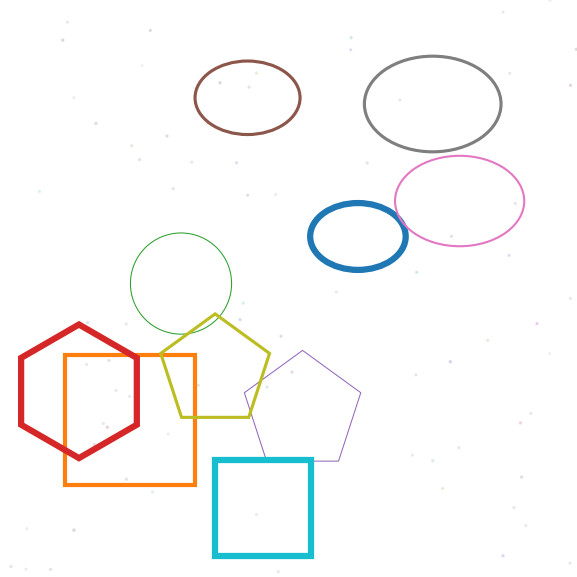[{"shape": "oval", "thickness": 3, "radius": 0.41, "center": [0.62, 0.59]}, {"shape": "square", "thickness": 2, "radius": 0.56, "center": [0.225, 0.271]}, {"shape": "circle", "thickness": 0.5, "radius": 0.44, "center": [0.313, 0.508]}, {"shape": "hexagon", "thickness": 3, "radius": 0.58, "center": [0.137, 0.322]}, {"shape": "pentagon", "thickness": 0.5, "radius": 0.53, "center": [0.524, 0.286]}, {"shape": "oval", "thickness": 1.5, "radius": 0.45, "center": [0.429, 0.83]}, {"shape": "oval", "thickness": 1, "radius": 0.56, "center": [0.796, 0.651]}, {"shape": "oval", "thickness": 1.5, "radius": 0.59, "center": [0.749, 0.819]}, {"shape": "pentagon", "thickness": 1.5, "radius": 0.5, "center": [0.373, 0.357]}, {"shape": "square", "thickness": 3, "radius": 0.42, "center": [0.455, 0.12]}]